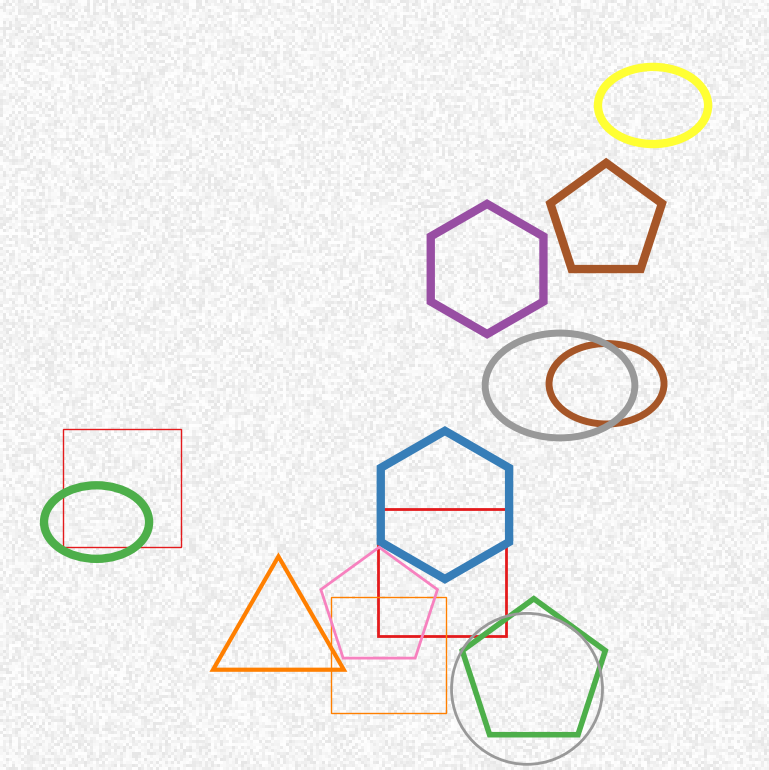[{"shape": "square", "thickness": 0.5, "radius": 0.38, "center": [0.158, 0.367]}, {"shape": "square", "thickness": 1, "radius": 0.41, "center": [0.574, 0.256]}, {"shape": "hexagon", "thickness": 3, "radius": 0.48, "center": [0.578, 0.344]}, {"shape": "pentagon", "thickness": 2, "radius": 0.49, "center": [0.693, 0.125]}, {"shape": "oval", "thickness": 3, "radius": 0.34, "center": [0.125, 0.322]}, {"shape": "hexagon", "thickness": 3, "radius": 0.42, "center": [0.633, 0.651]}, {"shape": "square", "thickness": 0.5, "radius": 0.38, "center": [0.504, 0.149]}, {"shape": "triangle", "thickness": 1.5, "radius": 0.49, "center": [0.362, 0.179]}, {"shape": "oval", "thickness": 3, "radius": 0.36, "center": [0.848, 0.863]}, {"shape": "pentagon", "thickness": 3, "radius": 0.38, "center": [0.787, 0.712]}, {"shape": "oval", "thickness": 2.5, "radius": 0.37, "center": [0.788, 0.502]}, {"shape": "pentagon", "thickness": 1, "radius": 0.4, "center": [0.492, 0.21]}, {"shape": "oval", "thickness": 2.5, "radius": 0.49, "center": [0.727, 0.499]}, {"shape": "circle", "thickness": 1, "radius": 0.49, "center": [0.684, 0.105]}]